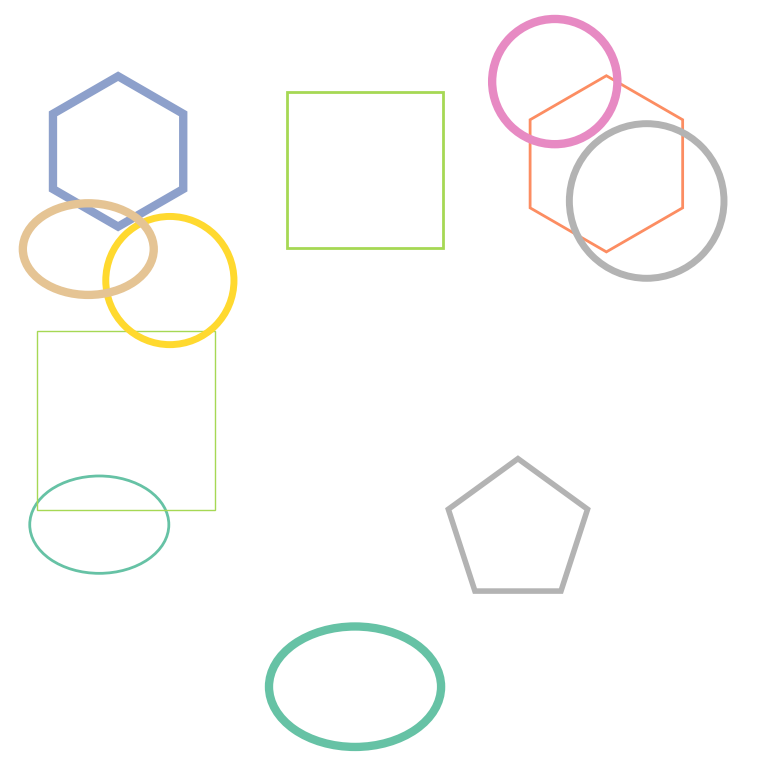[{"shape": "oval", "thickness": 1, "radius": 0.45, "center": [0.129, 0.319]}, {"shape": "oval", "thickness": 3, "radius": 0.56, "center": [0.461, 0.108]}, {"shape": "hexagon", "thickness": 1, "radius": 0.57, "center": [0.788, 0.787]}, {"shape": "hexagon", "thickness": 3, "radius": 0.49, "center": [0.153, 0.803]}, {"shape": "circle", "thickness": 3, "radius": 0.41, "center": [0.72, 0.894]}, {"shape": "square", "thickness": 0.5, "radius": 0.58, "center": [0.164, 0.454]}, {"shape": "square", "thickness": 1, "radius": 0.51, "center": [0.474, 0.78]}, {"shape": "circle", "thickness": 2.5, "radius": 0.42, "center": [0.221, 0.636]}, {"shape": "oval", "thickness": 3, "radius": 0.42, "center": [0.115, 0.676]}, {"shape": "pentagon", "thickness": 2, "radius": 0.48, "center": [0.673, 0.309]}, {"shape": "circle", "thickness": 2.5, "radius": 0.5, "center": [0.84, 0.739]}]